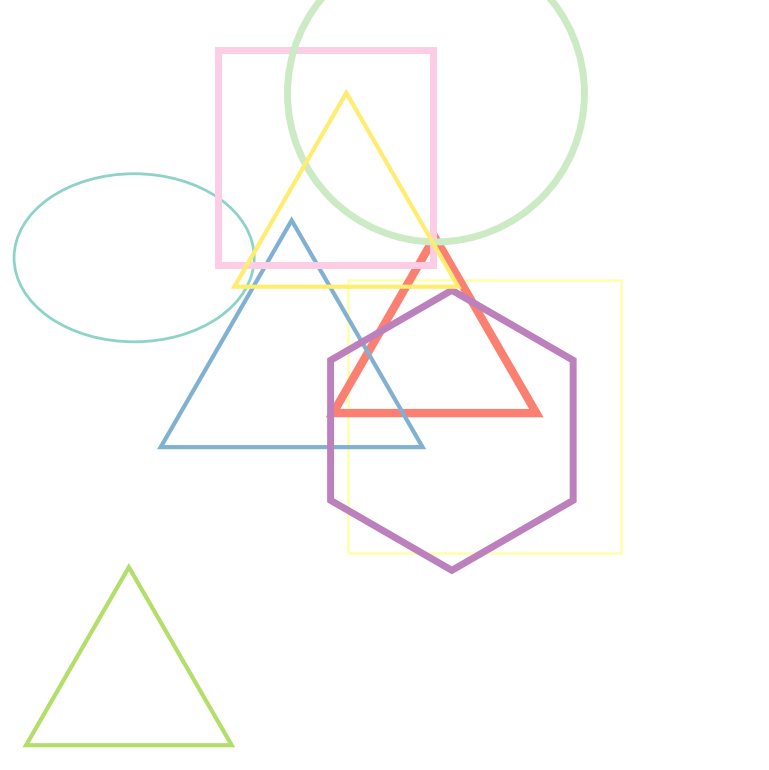[{"shape": "oval", "thickness": 1, "radius": 0.78, "center": [0.174, 0.665]}, {"shape": "square", "thickness": 1, "radius": 0.89, "center": [0.629, 0.459]}, {"shape": "triangle", "thickness": 3, "radius": 0.76, "center": [0.565, 0.54]}, {"shape": "triangle", "thickness": 1.5, "radius": 0.98, "center": [0.379, 0.517]}, {"shape": "triangle", "thickness": 1.5, "radius": 0.77, "center": [0.167, 0.109]}, {"shape": "square", "thickness": 2.5, "radius": 0.7, "center": [0.423, 0.795]}, {"shape": "hexagon", "thickness": 2.5, "radius": 0.91, "center": [0.587, 0.441]}, {"shape": "circle", "thickness": 2.5, "radius": 0.96, "center": [0.566, 0.879]}, {"shape": "triangle", "thickness": 1.5, "radius": 0.84, "center": [0.45, 0.712]}]